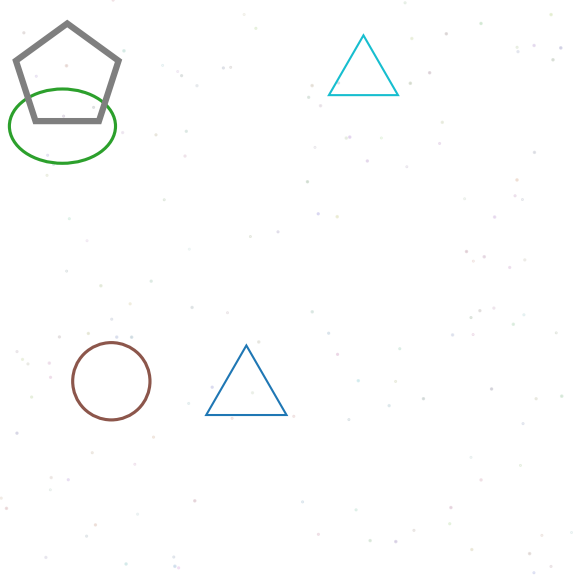[{"shape": "triangle", "thickness": 1, "radius": 0.4, "center": [0.427, 0.321]}, {"shape": "oval", "thickness": 1.5, "radius": 0.46, "center": [0.108, 0.781]}, {"shape": "circle", "thickness": 1.5, "radius": 0.33, "center": [0.193, 0.339]}, {"shape": "pentagon", "thickness": 3, "radius": 0.47, "center": [0.116, 0.865]}, {"shape": "triangle", "thickness": 1, "radius": 0.35, "center": [0.629, 0.869]}]